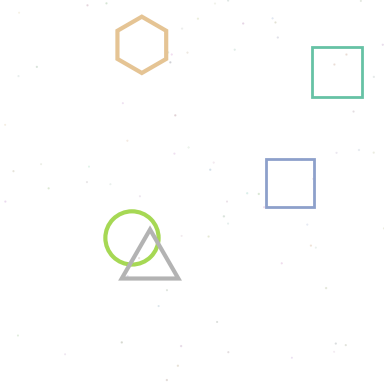[{"shape": "square", "thickness": 2, "radius": 0.32, "center": [0.876, 0.814]}, {"shape": "square", "thickness": 2, "radius": 0.31, "center": [0.754, 0.525]}, {"shape": "circle", "thickness": 3, "radius": 0.35, "center": [0.343, 0.382]}, {"shape": "hexagon", "thickness": 3, "radius": 0.37, "center": [0.368, 0.884]}, {"shape": "triangle", "thickness": 3, "radius": 0.42, "center": [0.39, 0.319]}]